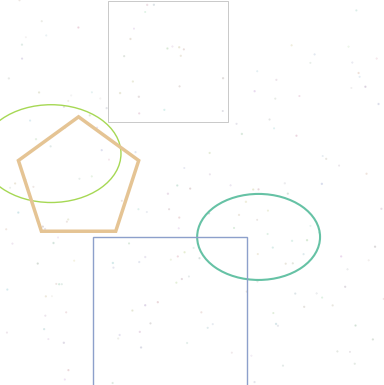[{"shape": "oval", "thickness": 1.5, "radius": 0.8, "center": [0.672, 0.385]}, {"shape": "square", "thickness": 1, "radius": 1.0, "center": [0.442, 0.186]}, {"shape": "oval", "thickness": 1, "radius": 0.91, "center": [0.133, 0.601]}, {"shape": "pentagon", "thickness": 2.5, "radius": 0.82, "center": [0.204, 0.532]}, {"shape": "square", "thickness": 0.5, "radius": 0.78, "center": [0.436, 0.84]}]